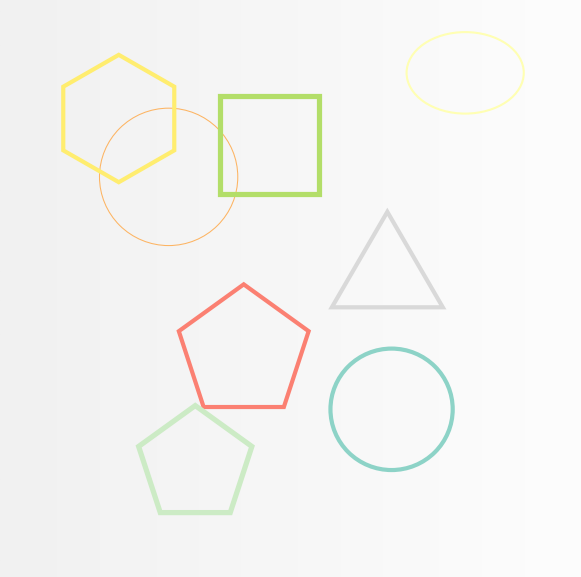[{"shape": "circle", "thickness": 2, "radius": 0.53, "center": [0.674, 0.29]}, {"shape": "oval", "thickness": 1, "radius": 0.5, "center": [0.8, 0.873]}, {"shape": "pentagon", "thickness": 2, "radius": 0.59, "center": [0.419, 0.389]}, {"shape": "circle", "thickness": 0.5, "radius": 0.59, "center": [0.29, 0.693]}, {"shape": "square", "thickness": 2.5, "radius": 0.42, "center": [0.463, 0.748]}, {"shape": "triangle", "thickness": 2, "radius": 0.55, "center": [0.666, 0.522]}, {"shape": "pentagon", "thickness": 2.5, "radius": 0.51, "center": [0.336, 0.194]}, {"shape": "hexagon", "thickness": 2, "radius": 0.55, "center": [0.204, 0.794]}]